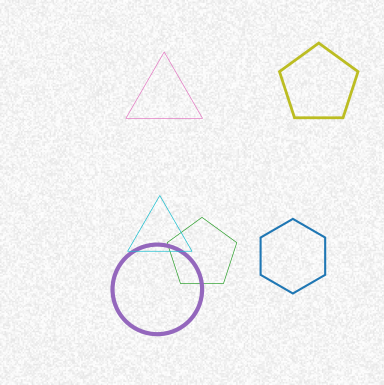[{"shape": "hexagon", "thickness": 1.5, "radius": 0.48, "center": [0.761, 0.335]}, {"shape": "pentagon", "thickness": 0.5, "radius": 0.48, "center": [0.525, 0.34]}, {"shape": "circle", "thickness": 3, "radius": 0.58, "center": [0.409, 0.248]}, {"shape": "triangle", "thickness": 0.5, "radius": 0.57, "center": [0.427, 0.75]}, {"shape": "pentagon", "thickness": 2, "radius": 0.54, "center": [0.828, 0.781]}, {"shape": "triangle", "thickness": 0.5, "radius": 0.48, "center": [0.415, 0.396]}]